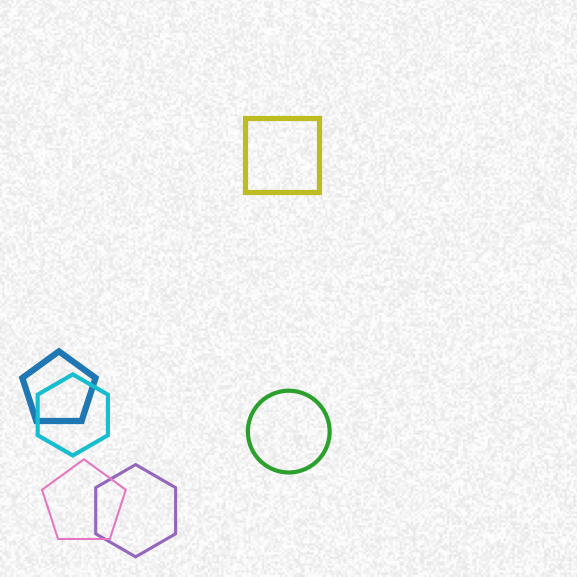[{"shape": "pentagon", "thickness": 3, "radius": 0.33, "center": [0.102, 0.324]}, {"shape": "circle", "thickness": 2, "radius": 0.35, "center": [0.5, 0.252]}, {"shape": "hexagon", "thickness": 1.5, "radius": 0.4, "center": [0.235, 0.115]}, {"shape": "pentagon", "thickness": 1, "radius": 0.38, "center": [0.145, 0.128]}, {"shape": "square", "thickness": 2.5, "radius": 0.32, "center": [0.488, 0.731]}, {"shape": "hexagon", "thickness": 2, "radius": 0.35, "center": [0.126, 0.281]}]